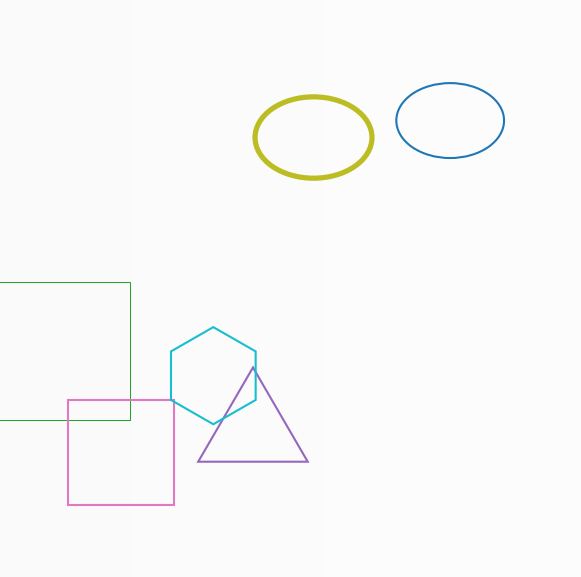[{"shape": "oval", "thickness": 1, "radius": 0.46, "center": [0.775, 0.79]}, {"shape": "square", "thickness": 0.5, "radius": 0.6, "center": [0.104, 0.391]}, {"shape": "triangle", "thickness": 1, "radius": 0.54, "center": [0.435, 0.254]}, {"shape": "square", "thickness": 1, "radius": 0.46, "center": [0.208, 0.216]}, {"shape": "oval", "thickness": 2.5, "radius": 0.5, "center": [0.539, 0.761]}, {"shape": "hexagon", "thickness": 1, "radius": 0.42, "center": [0.367, 0.349]}]